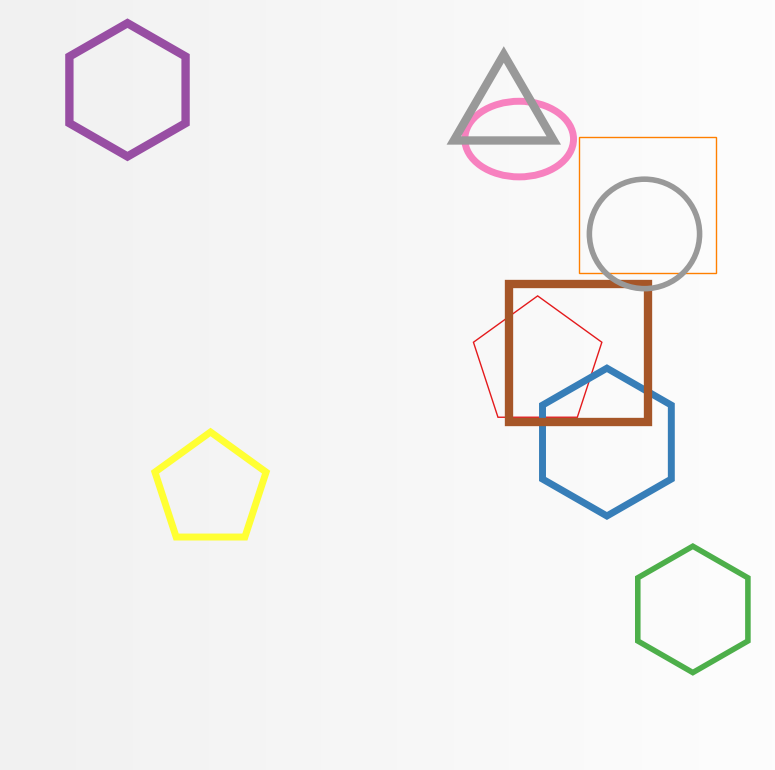[{"shape": "pentagon", "thickness": 0.5, "radius": 0.44, "center": [0.694, 0.529]}, {"shape": "hexagon", "thickness": 2.5, "radius": 0.48, "center": [0.783, 0.426]}, {"shape": "hexagon", "thickness": 2, "radius": 0.41, "center": [0.894, 0.209]}, {"shape": "hexagon", "thickness": 3, "radius": 0.43, "center": [0.164, 0.883]}, {"shape": "square", "thickness": 0.5, "radius": 0.44, "center": [0.836, 0.734]}, {"shape": "pentagon", "thickness": 2.5, "radius": 0.38, "center": [0.272, 0.364]}, {"shape": "square", "thickness": 3, "radius": 0.45, "center": [0.747, 0.541]}, {"shape": "oval", "thickness": 2.5, "radius": 0.35, "center": [0.67, 0.819]}, {"shape": "circle", "thickness": 2, "radius": 0.36, "center": [0.832, 0.696]}, {"shape": "triangle", "thickness": 3, "radius": 0.37, "center": [0.65, 0.855]}]